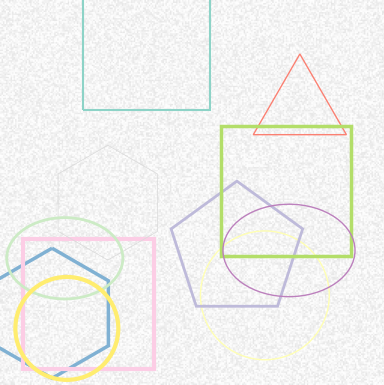[{"shape": "square", "thickness": 1.5, "radius": 0.83, "center": [0.382, 0.878]}, {"shape": "circle", "thickness": 1, "radius": 0.84, "center": [0.688, 0.233]}, {"shape": "pentagon", "thickness": 2, "radius": 0.9, "center": [0.615, 0.35]}, {"shape": "triangle", "thickness": 1, "radius": 0.7, "center": [0.779, 0.72]}, {"shape": "hexagon", "thickness": 2.5, "radius": 0.84, "center": [0.135, 0.186]}, {"shape": "square", "thickness": 2.5, "radius": 0.84, "center": [0.744, 0.503]}, {"shape": "square", "thickness": 3, "radius": 0.85, "center": [0.231, 0.211]}, {"shape": "hexagon", "thickness": 0.5, "radius": 0.75, "center": [0.28, 0.474]}, {"shape": "oval", "thickness": 1, "radius": 0.86, "center": [0.751, 0.35]}, {"shape": "oval", "thickness": 2, "radius": 0.75, "center": [0.168, 0.329]}, {"shape": "circle", "thickness": 3, "radius": 0.67, "center": [0.174, 0.147]}]